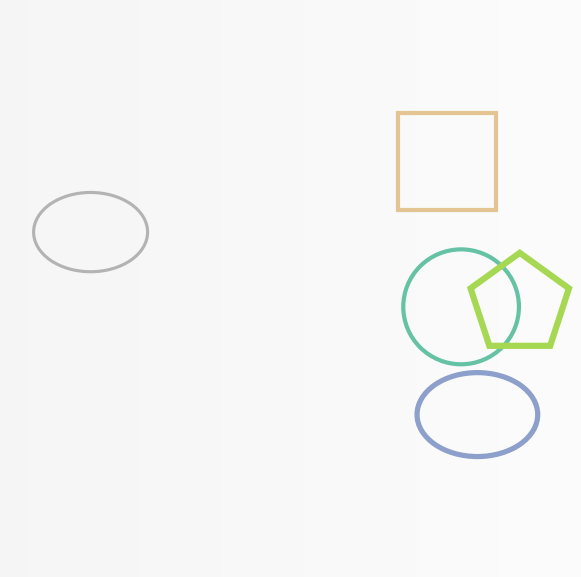[{"shape": "circle", "thickness": 2, "radius": 0.5, "center": [0.793, 0.468]}, {"shape": "oval", "thickness": 2.5, "radius": 0.52, "center": [0.821, 0.281]}, {"shape": "pentagon", "thickness": 3, "radius": 0.44, "center": [0.894, 0.472]}, {"shape": "square", "thickness": 2, "radius": 0.42, "center": [0.768, 0.72]}, {"shape": "oval", "thickness": 1.5, "radius": 0.49, "center": [0.156, 0.597]}]